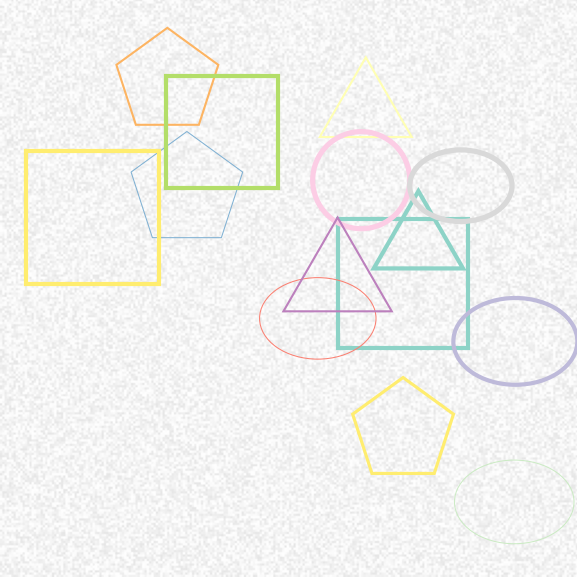[{"shape": "triangle", "thickness": 2, "radius": 0.45, "center": [0.724, 0.579]}, {"shape": "square", "thickness": 2, "radius": 0.56, "center": [0.698, 0.508]}, {"shape": "triangle", "thickness": 1, "radius": 0.46, "center": [0.633, 0.808]}, {"shape": "oval", "thickness": 2, "radius": 0.54, "center": [0.892, 0.408]}, {"shape": "oval", "thickness": 0.5, "radius": 0.5, "center": [0.55, 0.448]}, {"shape": "pentagon", "thickness": 0.5, "radius": 0.51, "center": [0.324, 0.67]}, {"shape": "pentagon", "thickness": 1, "radius": 0.46, "center": [0.29, 0.858]}, {"shape": "square", "thickness": 2, "radius": 0.49, "center": [0.384, 0.77]}, {"shape": "circle", "thickness": 2.5, "radius": 0.42, "center": [0.625, 0.687]}, {"shape": "oval", "thickness": 2.5, "radius": 0.44, "center": [0.798, 0.678]}, {"shape": "triangle", "thickness": 1, "radius": 0.54, "center": [0.585, 0.514]}, {"shape": "oval", "thickness": 0.5, "radius": 0.52, "center": [0.89, 0.13]}, {"shape": "square", "thickness": 2, "radius": 0.58, "center": [0.161, 0.623]}, {"shape": "pentagon", "thickness": 1.5, "radius": 0.46, "center": [0.698, 0.254]}]